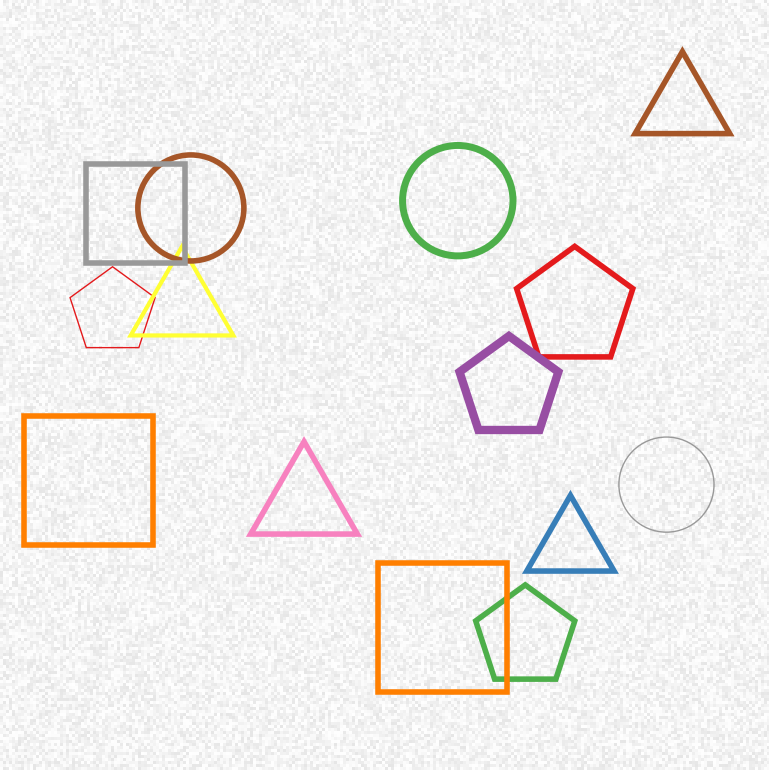[{"shape": "pentagon", "thickness": 2, "radius": 0.4, "center": [0.746, 0.601]}, {"shape": "pentagon", "thickness": 0.5, "radius": 0.29, "center": [0.146, 0.596]}, {"shape": "triangle", "thickness": 2, "radius": 0.33, "center": [0.741, 0.291]}, {"shape": "pentagon", "thickness": 2, "radius": 0.34, "center": [0.682, 0.173]}, {"shape": "circle", "thickness": 2.5, "radius": 0.36, "center": [0.595, 0.739]}, {"shape": "pentagon", "thickness": 3, "radius": 0.34, "center": [0.661, 0.496]}, {"shape": "square", "thickness": 2, "radius": 0.42, "center": [0.575, 0.185]}, {"shape": "square", "thickness": 2, "radius": 0.42, "center": [0.115, 0.375]}, {"shape": "triangle", "thickness": 1.5, "radius": 0.38, "center": [0.236, 0.603]}, {"shape": "triangle", "thickness": 2, "radius": 0.35, "center": [0.886, 0.862]}, {"shape": "circle", "thickness": 2, "radius": 0.34, "center": [0.248, 0.73]}, {"shape": "triangle", "thickness": 2, "radius": 0.4, "center": [0.395, 0.346]}, {"shape": "circle", "thickness": 0.5, "radius": 0.31, "center": [0.866, 0.371]}, {"shape": "square", "thickness": 2, "radius": 0.32, "center": [0.176, 0.723]}]